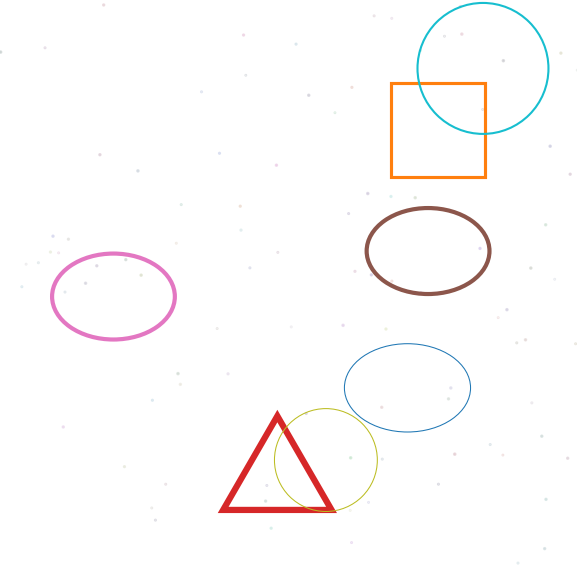[{"shape": "oval", "thickness": 0.5, "radius": 0.55, "center": [0.706, 0.328]}, {"shape": "square", "thickness": 1.5, "radius": 0.41, "center": [0.759, 0.774]}, {"shape": "triangle", "thickness": 3, "radius": 0.54, "center": [0.48, 0.17]}, {"shape": "oval", "thickness": 2, "radius": 0.53, "center": [0.741, 0.564]}, {"shape": "oval", "thickness": 2, "radius": 0.53, "center": [0.196, 0.486]}, {"shape": "circle", "thickness": 0.5, "radius": 0.45, "center": [0.564, 0.203]}, {"shape": "circle", "thickness": 1, "radius": 0.57, "center": [0.836, 0.881]}]